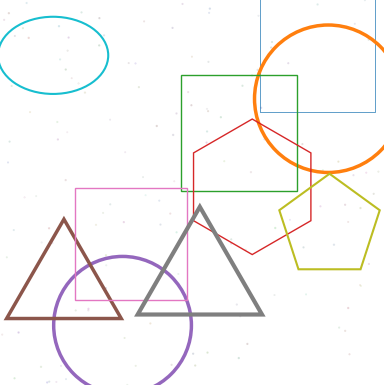[{"shape": "square", "thickness": 0.5, "radius": 0.75, "center": [0.825, 0.858]}, {"shape": "circle", "thickness": 2.5, "radius": 0.96, "center": [0.853, 0.744]}, {"shape": "square", "thickness": 1, "radius": 0.75, "center": [0.62, 0.654]}, {"shape": "hexagon", "thickness": 1, "radius": 0.88, "center": [0.655, 0.515]}, {"shape": "circle", "thickness": 2.5, "radius": 0.89, "center": [0.318, 0.155]}, {"shape": "triangle", "thickness": 2.5, "radius": 0.86, "center": [0.166, 0.259]}, {"shape": "square", "thickness": 1, "radius": 0.73, "center": [0.34, 0.365]}, {"shape": "triangle", "thickness": 3, "radius": 0.93, "center": [0.519, 0.276]}, {"shape": "pentagon", "thickness": 1.5, "radius": 0.69, "center": [0.856, 0.412]}, {"shape": "oval", "thickness": 1.5, "radius": 0.72, "center": [0.138, 0.856]}]